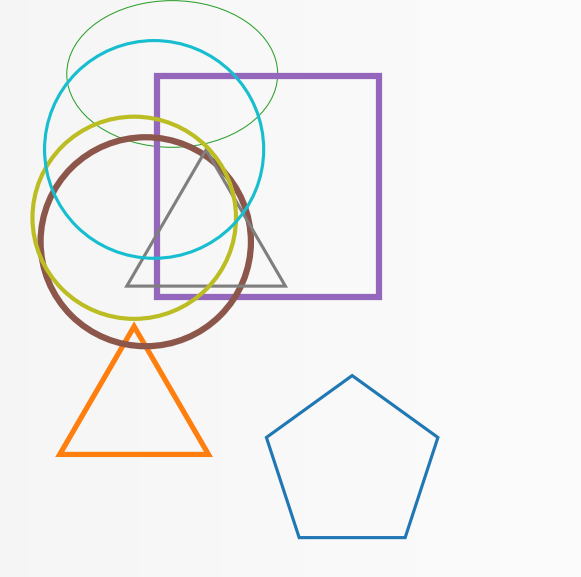[{"shape": "pentagon", "thickness": 1.5, "radius": 0.78, "center": [0.606, 0.194]}, {"shape": "triangle", "thickness": 2.5, "radius": 0.74, "center": [0.231, 0.286]}, {"shape": "oval", "thickness": 0.5, "radius": 0.91, "center": [0.296, 0.871]}, {"shape": "square", "thickness": 3, "radius": 0.95, "center": [0.46, 0.676]}, {"shape": "circle", "thickness": 3, "radius": 0.9, "center": [0.251, 0.581]}, {"shape": "triangle", "thickness": 1.5, "radius": 0.79, "center": [0.355, 0.582]}, {"shape": "circle", "thickness": 2, "radius": 0.88, "center": [0.231, 0.622]}, {"shape": "circle", "thickness": 1.5, "radius": 0.94, "center": [0.265, 0.74]}]